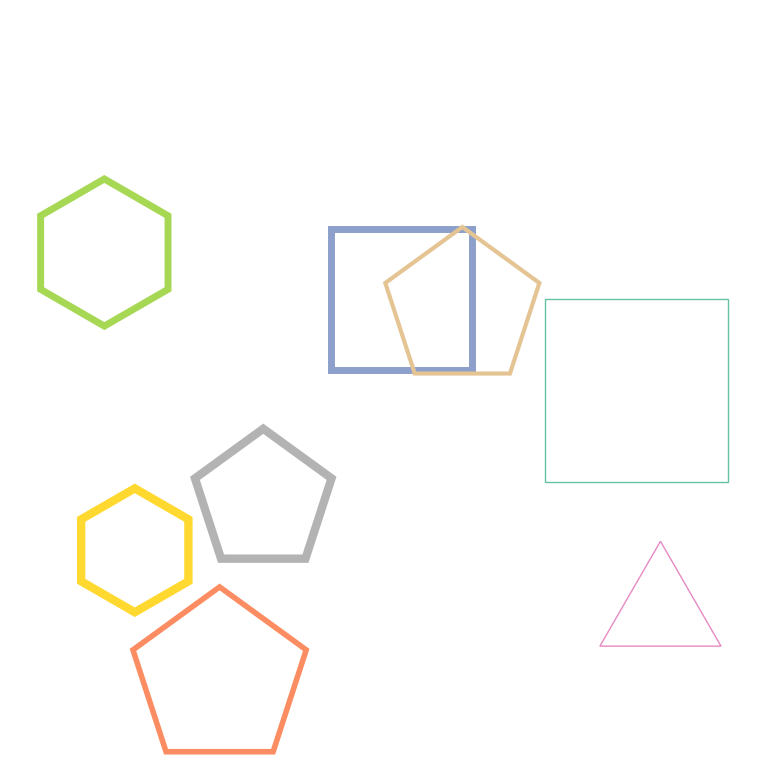[{"shape": "square", "thickness": 0.5, "radius": 0.6, "center": [0.827, 0.493]}, {"shape": "pentagon", "thickness": 2, "radius": 0.59, "center": [0.285, 0.119]}, {"shape": "square", "thickness": 2.5, "radius": 0.46, "center": [0.522, 0.611]}, {"shape": "triangle", "thickness": 0.5, "radius": 0.45, "center": [0.858, 0.206]}, {"shape": "hexagon", "thickness": 2.5, "radius": 0.48, "center": [0.135, 0.672]}, {"shape": "hexagon", "thickness": 3, "radius": 0.4, "center": [0.175, 0.285]}, {"shape": "pentagon", "thickness": 1.5, "radius": 0.53, "center": [0.6, 0.6]}, {"shape": "pentagon", "thickness": 3, "radius": 0.47, "center": [0.342, 0.35]}]